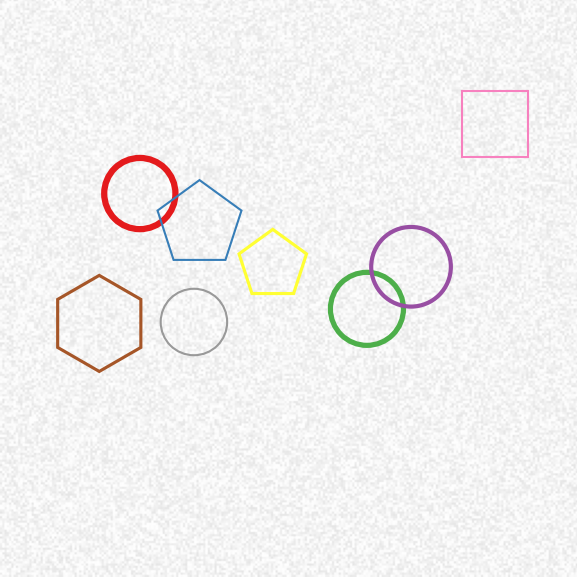[{"shape": "circle", "thickness": 3, "radius": 0.31, "center": [0.242, 0.664]}, {"shape": "pentagon", "thickness": 1, "radius": 0.38, "center": [0.345, 0.611]}, {"shape": "circle", "thickness": 2.5, "radius": 0.32, "center": [0.635, 0.464]}, {"shape": "circle", "thickness": 2, "radius": 0.34, "center": [0.712, 0.537]}, {"shape": "pentagon", "thickness": 1.5, "radius": 0.31, "center": [0.472, 0.541]}, {"shape": "hexagon", "thickness": 1.5, "radius": 0.42, "center": [0.172, 0.439]}, {"shape": "square", "thickness": 1, "radius": 0.29, "center": [0.858, 0.784]}, {"shape": "circle", "thickness": 1, "radius": 0.29, "center": [0.336, 0.442]}]